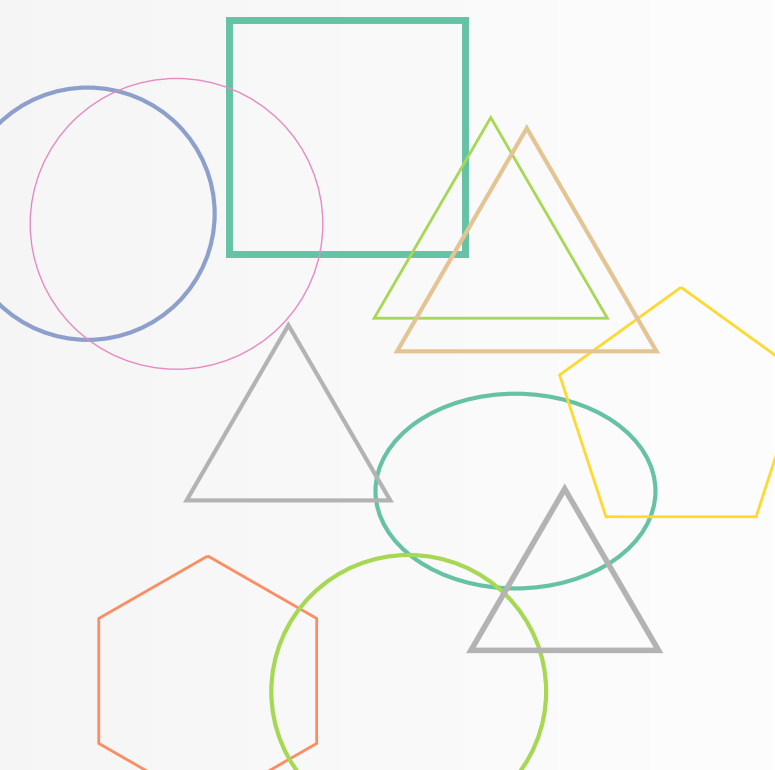[{"shape": "oval", "thickness": 1.5, "radius": 0.9, "center": [0.665, 0.362]}, {"shape": "square", "thickness": 2.5, "radius": 0.76, "center": [0.448, 0.822]}, {"shape": "hexagon", "thickness": 1, "radius": 0.81, "center": [0.268, 0.116]}, {"shape": "circle", "thickness": 1.5, "radius": 0.82, "center": [0.113, 0.722]}, {"shape": "circle", "thickness": 0.5, "radius": 0.94, "center": [0.228, 0.709]}, {"shape": "circle", "thickness": 1.5, "radius": 0.89, "center": [0.527, 0.102]}, {"shape": "triangle", "thickness": 1, "radius": 0.87, "center": [0.633, 0.674]}, {"shape": "pentagon", "thickness": 1, "radius": 0.82, "center": [0.879, 0.462]}, {"shape": "triangle", "thickness": 1.5, "radius": 0.97, "center": [0.68, 0.64]}, {"shape": "triangle", "thickness": 1.5, "radius": 0.76, "center": [0.372, 0.426]}, {"shape": "triangle", "thickness": 2, "radius": 0.7, "center": [0.729, 0.225]}]